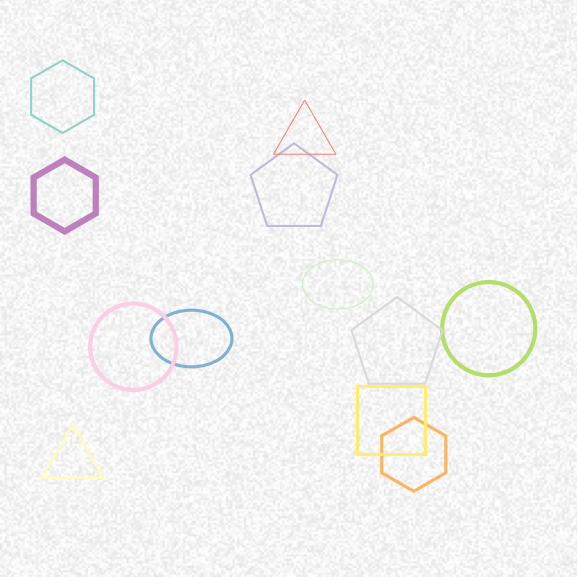[{"shape": "hexagon", "thickness": 1, "radius": 0.31, "center": [0.108, 0.832]}, {"shape": "triangle", "thickness": 1, "radius": 0.31, "center": [0.126, 0.202]}, {"shape": "pentagon", "thickness": 1, "radius": 0.4, "center": [0.509, 0.672]}, {"shape": "triangle", "thickness": 0.5, "radius": 0.31, "center": [0.528, 0.763]}, {"shape": "oval", "thickness": 1.5, "radius": 0.35, "center": [0.332, 0.413]}, {"shape": "hexagon", "thickness": 1.5, "radius": 0.32, "center": [0.717, 0.212]}, {"shape": "circle", "thickness": 2, "radius": 0.4, "center": [0.846, 0.43]}, {"shape": "circle", "thickness": 2, "radius": 0.37, "center": [0.231, 0.399]}, {"shape": "pentagon", "thickness": 1, "radius": 0.41, "center": [0.687, 0.402]}, {"shape": "hexagon", "thickness": 3, "radius": 0.31, "center": [0.112, 0.661]}, {"shape": "oval", "thickness": 0.5, "radius": 0.31, "center": [0.585, 0.507]}, {"shape": "square", "thickness": 1.5, "radius": 0.3, "center": [0.676, 0.272]}]